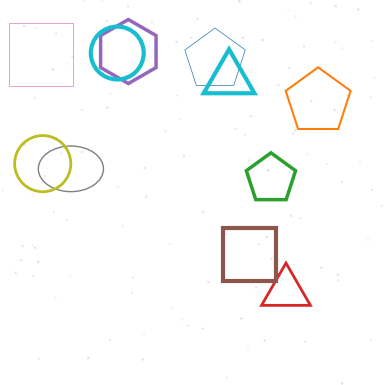[{"shape": "pentagon", "thickness": 0.5, "radius": 0.41, "center": [0.559, 0.845]}, {"shape": "pentagon", "thickness": 1.5, "radius": 0.44, "center": [0.826, 0.737]}, {"shape": "pentagon", "thickness": 2.5, "radius": 0.34, "center": [0.704, 0.536]}, {"shape": "triangle", "thickness": 2, "radius": 0.37, "center": [0.743, 0.244]}, {"shape": "hexagon", "thickness": 2.5, "radius": 0.42, "center": [0.333, 0.866]}, {"shape": "square", "thickness": 3, "radius": 0.34, "center": [0.649, 0.338]}, {"shape": "square", "thickness": 0.5, "radius": 0.41, "center": [0.106, 0.858]}, {"shape": "oval", "thickness": 1, "radius": 0.42, "center": [0.184, 0.561]}, {"shape": "circle", "thickness": 2, "radius": 0.36, "center": [0.111, 0.575]}, {"shape": "triangle", "thickness": 3, "radius": 0.38, "center": [0.595, 0.796]}, {"shape": "circle", "thickness": 3, "radius": 0.34, "center": [0.305, 0.862]}]